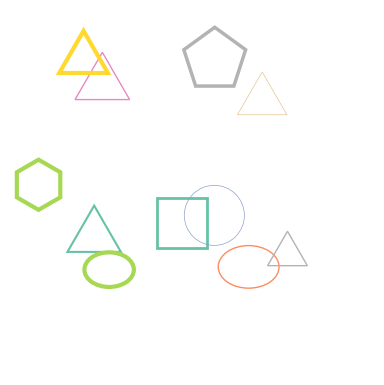[{"shape": "square", "thickness": 2, "radius": 0.32, "center": [0.472, 0.421]}, {"shape": "triangle", "thickness": 1.5, "radius": 0.4, "center": [0.245, 0.386]}, {"shape": "oval", "thickness": 1, "radius": 0.39, "center": [0.646, 0.307]}, {"shape": "circle", "thickness": 0.5, "radius": 0.39, "center": [0.557, 0.441]}, {"shape": "triangle", "thickness": 1, "radius": 0.41, "center": [0.266, 0.782]}, {"shape": "oval", "thickness": 3, "radius": 0.32, "center": [0.283, 0.3]}, {"shape": "hexagon", "thickness": 3, "radius": 0.33, "center": [0.1, 0.52]}, {"shape": "triangle", "thickness": 3, "radius": 0.36, "center": [0.217, 0.847]}, {"shape": "triangle", "thickness": 0.5, "radius": 0.37, "center": [0.681, 0.739]}, {"shape": "triangle", "thickness": 1, "radius": 0.3, "center": [0.747, 0.34]}, {"shape": "pentagon", "thickness": 2.5, "radius": 0.42, "center": [0.558, 0.845]}]